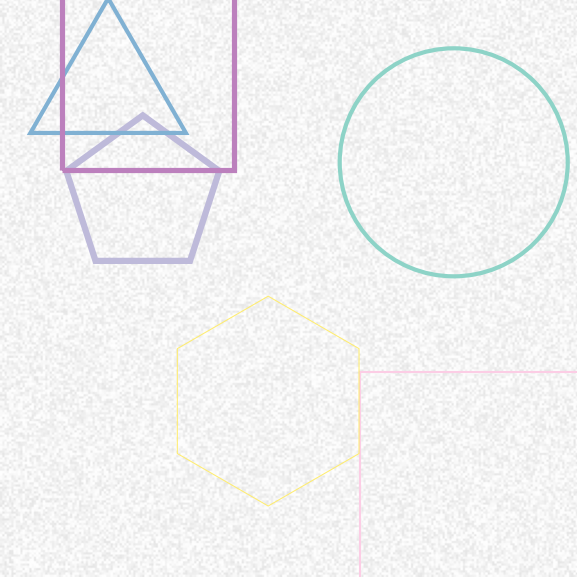[{"shape": "circle", "thickness": 2, "radius": 0.99, "center": [0.786, 0.718]}, {"shape": "pentagon", "thickness": 3, "radius": 0.7, "center": [0.247, 0.66]}, {"shape": "triangle", "thickness": 2, "radius": 0.78, "center": [0.187, 0.847]}, {"shape": "square", "thickness": 1, "radius": 0.96, "center": [0.815, 0.163]}, {"shape": "square", "thickness": 2.5, "radius": 0.74, "center": [0.257, 0.854]}, {"shape": "hexagon", "thickness": 0.5, "radius": 0.91, "center": [0.464, 0.305]}]